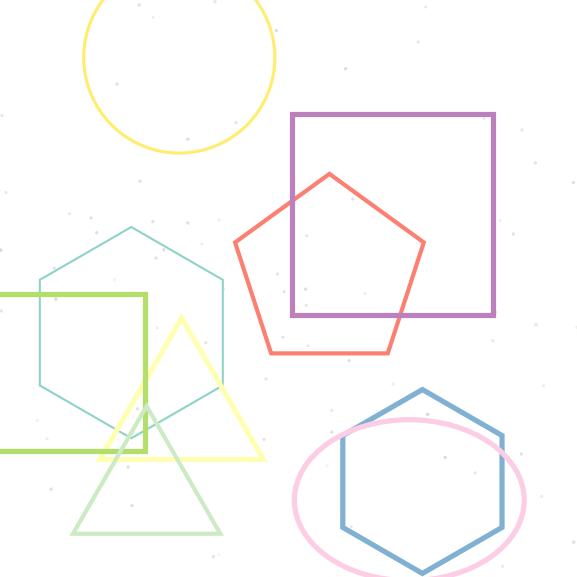[{"shape": "hexagon", "thickness": 1, "radius": 0.91, "center": [0.227, 0.423]}, {"shape": "triangle", "thickness": 2.5, "radius": 0.82, "center": [0.315, 0.285]}, {"shape": "pentagon", "thickness": 2, "radius": 0.86, "center": [0.57, 0.526]}, {"shape": "hexagon", "thickness": 2.5, "radius": 0.8, "center": [0.731, 0.165]}, {"shape": "square", "thickness": 2.5, "radius": 0.68, "center": [0.115, 0.354]}, {"shape": "oval", "thickness": 2.5, "radius": 1.0, "center": [0.709, 0.133]}, {"shape": "square", "thickness": 2.5, "radius": 0.87, "center": [0.679, 0.628]}, {"shape": "triangle", "thickness": 2, "radius": 0.74, "center": [0.254, 0.149]}, {"shape": "circle", "thickness": 1.5, "radius": 0.83, "center": [0.31, 0.9]}]